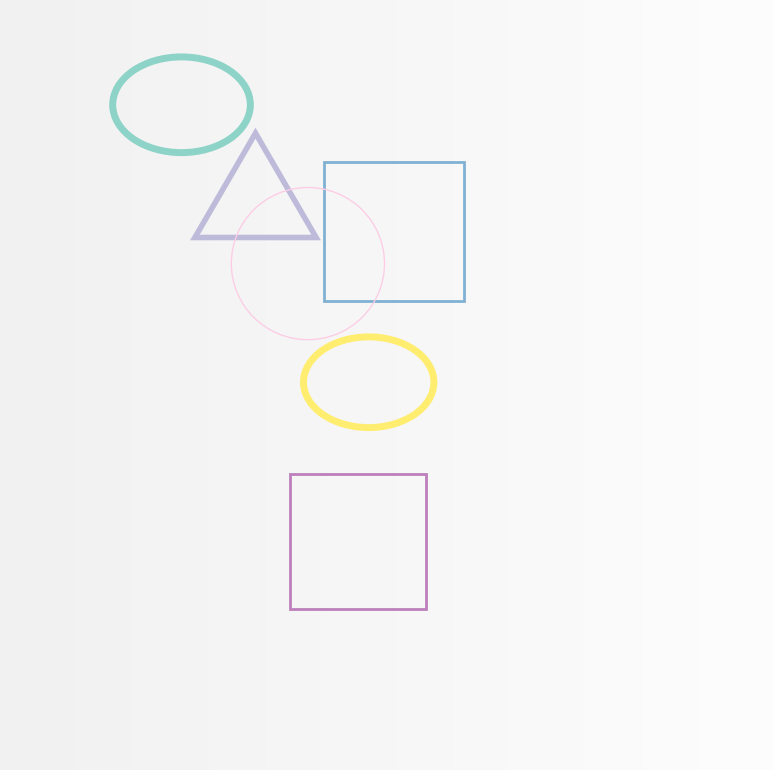[{"shape": "oval", "thickness": 2.5, "radius": 0.44, "center": [0.234, 0.864]}, {"shape": "triangle", "thickness": 2, "radius": 0.45, "center": [0.33, 0.737]}, {"shape": "square", "thickness": 1, "radius": 0.45, "center": [0.509, 0.699]}, {"shape": "circle", "thickness": 0.5, "radius": 0.49, "center": [0.397, 0.658]}, {"shape": "square", "thickness": 1, "radius": 0.44, "center": [0.462, 0.297]}, {"shape": "oval", "thickness": 2.5, "radius": 0.42, "center": [0.476, 0.504]}]